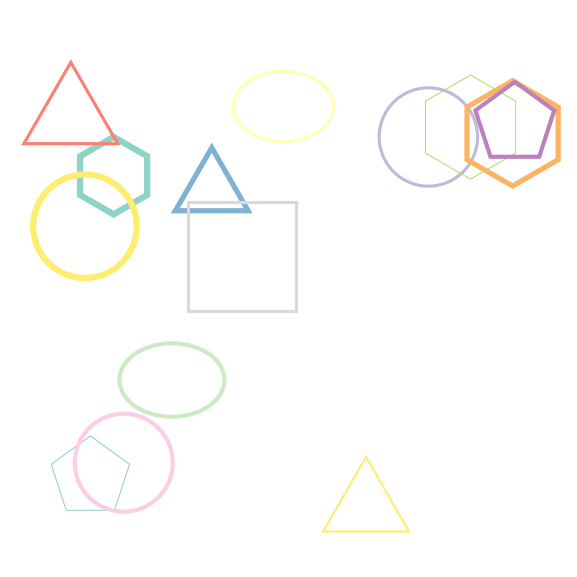[{"shape": "pentagon", "thickness": 0.5, "radius": 0.36, "center": [0.156, 0.173]}, {"shape": "hexagon", "thickness": 3, "radius": 0.34, "center": [0.197, 0.695]}, {"shape": "oval", "thickness": 1.5, "radius": 0.43, "center": [0.491, 0.815]}, {"shape": "circle", "thickness": 1.5, "radius": 0.43, "center": [0.742, 0.762]}, {"shape": "triangle", "thickness": 1.5, "radius": 0.47, "center": [0.123, 0.797]}, {"shape": "triangle", "thickness": 2.5, "radius": 0.36, "center": [0.367, 0.671]}, {"shape": "hexagon", "thickness": 2.5, "radius": 0.46, "center": [0.888, 0.768]}, {"shape": "hexagon", "thickness": 0.5, "radius": 0.45, "center": [0.815, 0.779]}, {"shape": "circle", "thickness": 2, "radius": 0.42, "center": [0.214, 0.198]}, {"shape": "square", "thickness": 1.5, "radius": 0.47, "center": [0.419, 0.555]}, {"shape": "pentagon", "thickness": 2, "radius": 0.36, "center": [0.891, 0.786]}, {"shape": "oval", "thickness": 2, "radius": 0.45, "center": [0.298, 0.341]}, {"shape": "circle", "thickness": 3, "radius": 0.45, "center": [0.147, 0.607]}, {"shape": "triangle", "thickness": 1, "radius": 0.43, "center": [0.634, 0.122]}]